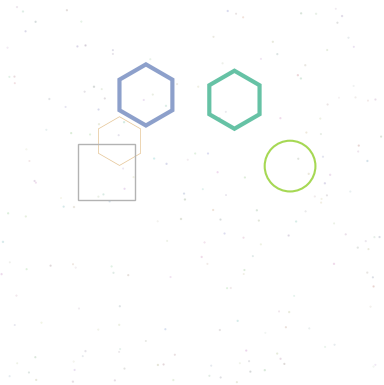[{"shape": "hexagon", "thickness": 3, "radius": 0.38, "center": [0.609, 0.741]}, {"shape": "hexagon", "thickness": 3, "radius": 0.4, "center": [0.379, 0.753]}, {"shape": "circle", "thickness": 1.5, "radius": 0.33, "center": [0.753, 0.569]}, {"shape": "hexagon", "thickness": 0.5, "radius": 0.32, "center": [0.31, 0.634]}, {"shape": "square", "thickness": 1, "radius": 0.37, "center": [0.277, 0.553]}]